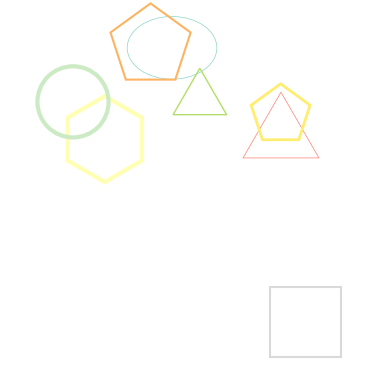[{"shape": "oval", "thickness": 0.5, "radius": 0.58, "center": [0.447, 0.876]}, {"shape": "hexagon", "thickness": 3, "radius": 0.56, "center": [0.272, 0.639]}, {"shape": "triangle", "thickness": 0.5, "radius": 0.57, "center": [0.73, 0.647]}, {"shape": "pentagon", "thickness": 1.5, "radius": 0.55, "center": [0.391, 0.882]}, {"shape": "triangle", "thickness": 1, "radius": 0.4, "center": [0.519, 0.742]}, {"shape": "square", "thickness": 1.5, "radius": 0.46, "center": [0.793, 0.163]}, {"shape": "circle", "thickness": 3, "radius": 0.46, "center": [0.19, 0.735]}, {"shape": "pentagon", "thickness": 2, "radius": 0.4, "center": [0.729, 0.702]}]